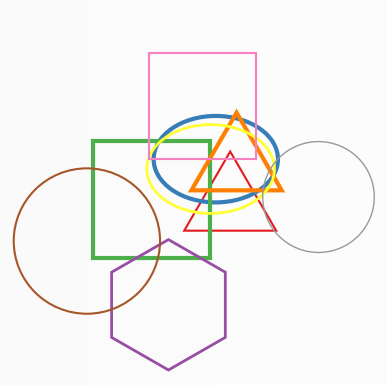[{"shape": "triangle", "thickness": 1.5, "radius": 0.69, "center": [0.594, 0.469]}, {"shape": "oval", "thickness": 3, "radius": 0.8, "center": [0.557, 0.587]}, {"shape": "square", "thickness": 3, "radius": 0.76, "center": [0.39, 0.482]}, {"shape": "hexagon", "thickness": 2, "radius": 0.85, "center": [0.435, 0.208]}, {"shape": "triangle", "thickness": 3, "radius": 0.67, "center": [0.61, 0.573]}, {"shape": "oval", "thickness": 2, "radius": 0.82, "center": [0.544, 0.561]}, {"shape": "circle", "thickness": 1.5, "radius": 0.94, "center": [0.224, 0.374]}, {"shape": "square", "thickness": 1.5, "radius": 0.69, "center": [0.523, 0.724]}, {"shape": "circle", "thickness": 1, "radius": 0.72, "center": [0.822, 0.488]}]